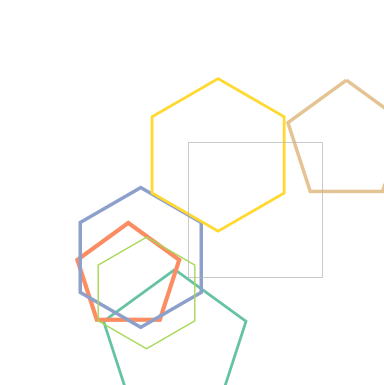[{"shape": "pentagon", "thickness": 2, "radius": 0.97, "center": [0.454, 0.105]}, {"shape": "pentagon", "thickness": 3, "radius": 0.7, "center": [0.333, 0.282]}, {"shape": "hexagon", "thickness": 2.5, "radius": 0.91, "center": [0.366, 0.331]}, {"shape": "hexagon", "thickness": 1, "radius": 0.72, "center": [0.381, 0.239]}, {"shape": "hexagon", "thickness": 2, "radius": 0.99, "center": [0.567, 0.598]}, {"shape": "pentagon", "thickness": 2.5, "radius": 0.8, "center": [0.9, 0.632]}, {"shape": "square", "thickness": 0.5, "radius": 0.87, "center": [0.662, 0.456]}]